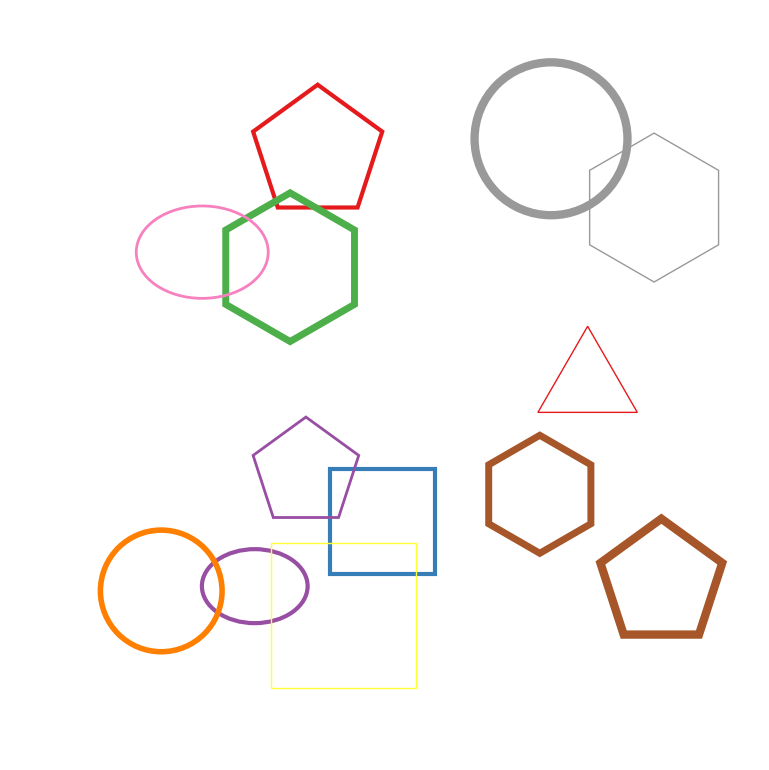[{"shape": "pentagon", "thickness": 1.5, "radius": 0.44, "center": [0.413, 0.802]}, {"shape": "triangle", "thickness": 0.5, "radius": 0.37, "center": [0.763, 0.502]}, {"shape": "square", "thickness": 1.5, "radius": 0.34, "center": [0.496, 0.322]}, {"shape": "hexagon", "thickness": 2.5, "radius": 0.48, "center": [0.377, 0.653]}, {"shape": "oval", "thickness": 1.5, "radius": 0.34, "center": [0.331, 0.239]}, {"shape": "pentagon", "thickness": 1, "radius": 0.36, "center": [0.397, 0.386]}, {"shape": "circle", "thickness": 2, "radius": 0.39, "center": [0.209, 0.233]}, {"shape": "square", "thickness": 0.5, "radius": 0.47, "center": [0.446, 0.201]}, {"shape": "pentagon", "thickness": 3, "radius": 0.42, "center": [0.859, 0.243]}, {"shape": "hexagon", "thickness": 2.5, "radius": 0.38, "center": [0.701, 0.358]}, {"shape": "oval", "thickness": 1, "radius": 0.43, "center": [0.263, 0.673]}, {"shape": "circle", "thickness": 3, "radius": 0.5, "center": [0.716, 0.82]}, {"shape": "hexagon", "thickness": 0.5, "radius": 0.48, "center": [0.849, 0.73]}]